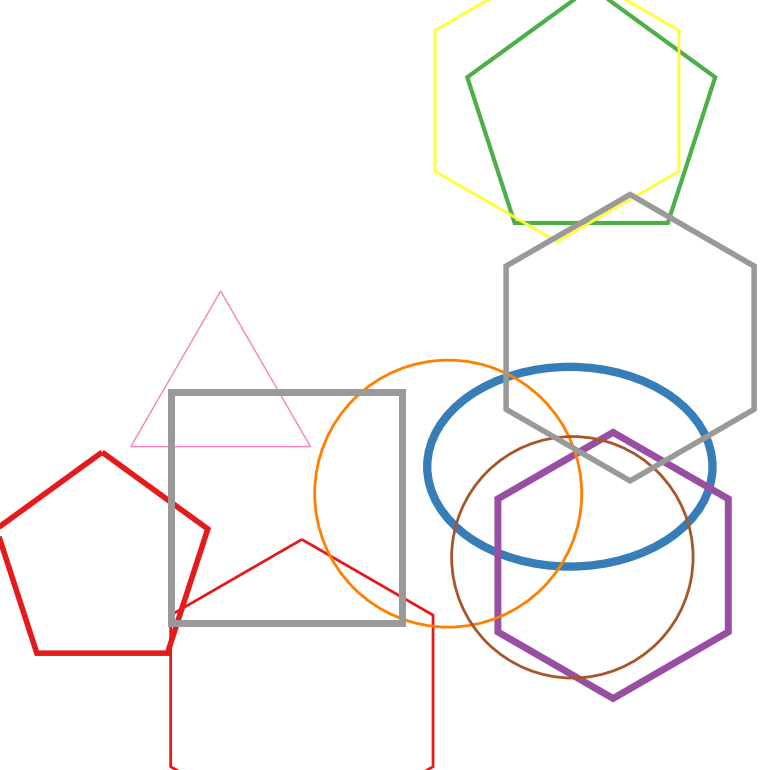[{"shape": "hexagon", "thickness": 1, "radius": 0.98, "center": [0.392, 0.103]}, {"shape": "pentagon", "thickness": 2, "radius": 0.72, "center": [0.133, 0.268]}, {"shape": "oval", "thickness": 3, "radius": 0.93, "center": [0.74, 0.394]}, {"shape": "pentagon", "thickness": 1.5, "radius": 0.85, "center": [0.768, 0.847]}, {"shape": "hexagon", "thickness": 2.5, "radius": 0.86, "center": [0.796, 0.266]}, {"shape": "circle", "thickness": 1, "radius": 0.87, "center": [0.582, 0.359]}, {"shape": "hexagon", "thickness": 1, "radius": 0.91, "center": [0.723, 0.869]}, {"shape": "circle", "thickness": 1, "radius": 0.78, "center": [0.743, 0.276]}, {"shape": "triangle", "thickness": 0.5, "radius": 0.67, "center": [0.287, 0.487]}, {"shape": "square", "thickness": 2.5, "radius": 0.75, "center": [0.372, 0.341]}, {"shape": "hexagon", "thickness": 2, "radius": 0.93, "center": [0.818, 0.561]}]